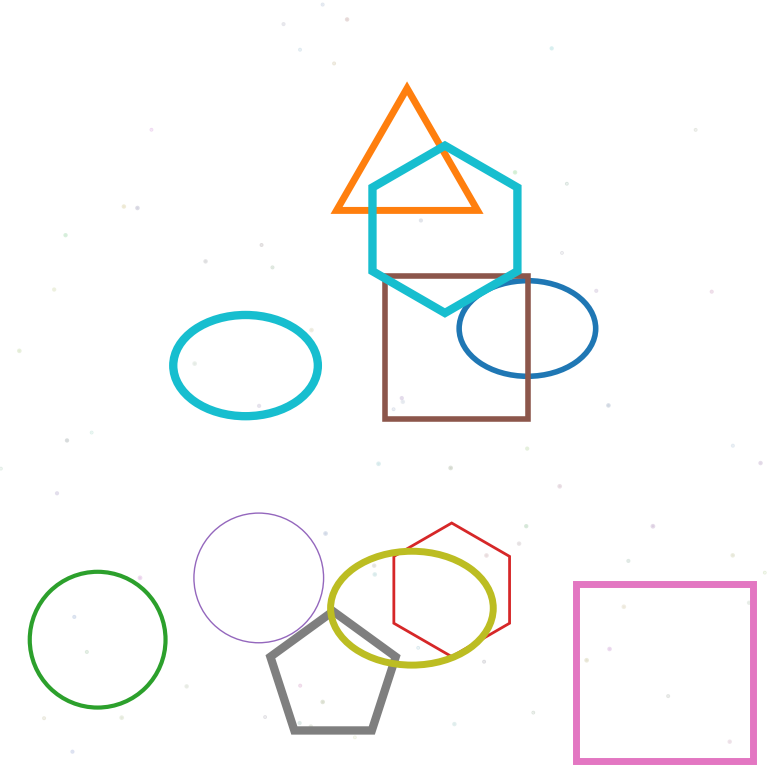[{"shape": "oval", "thickness": 2, "radius": 0.44, "center": [0.685, 0.573]}, {"shape": "triangle", "thickness": 2.5, "radius": 0.53, "center": [0.529, 0.78]}, {"shape": "circle", "thickness": 1.5, "radius": 0.44, "center": [0.127, 0.169]}, {"shape": "hexagon", "thickness": 1, "radius": 0.43, "center": [0.587, 0.234]}, {"shape": "circle", "thickness": 0.5, "radius": 0.42, "center": [0.336, 0.249]}, {"shape": "square", "thickness": 2, "radius": 0.46, "center": [0.593, 0.548]}, {"shape": "square", "thickness": 2.5, "radius": 0.57, "center": [0.863, 0.127]}, {"shape": "pentagon", "thickness": 3, "radius": 0.43, "center": [0.433, 0.121]}, {"shape": "oval", "thickness": 2.5, "radius": 0.53, "center": [0.535, 0.21]}, {"shape": "hexagon", "thickness": 3, "radius": 0.54, "center": [0.578, 0.702]}, {"shape": "oval", "thickness": 3, "radius": 0.47, "center": [0.319, 0.525]}]